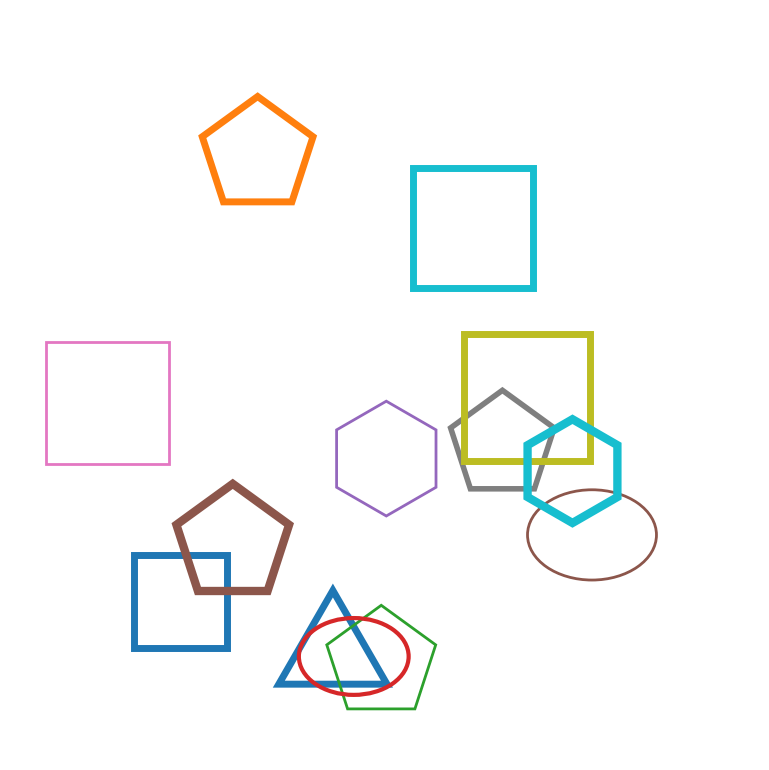[{"shape": "triangle", "thickness": 2.5, "radius": 0.41, "center": [0.432, 0.152]}, {"shape": "square", "thickness": 2.5, "radius": 0.3, "center": [0.234, 0.219]}, {"shape": "pentagon", "thickness": 2.5, "radius": 0.38, "center": [0.335, 0.799]}, {"shape": "pentagon", "thickness": 1, "radius": 0.37, "center": [0.495, 0.14]}, {"shape": "oval", "thickness": 1.5, "radius": 0.36, "center": [0.459, 0.147]}, {"shape": "hexagon", "thickness": 1, "radius": 0.37, "center": [0.502, 0.404]}, {"shape": "pentagon", "thickness": 3, "radius": 0.38, "center": [0.302, 0.295]}, {"shape": "oval", "thickness": 1, "radius": 0.42, "center": [0.769, 0.305]}, {"shape": "square", "thickness": 1, "radius": 0.4, "center": [0.14, 0.477]}, {"shape": "pentagon", "thickness": 2, "radius": 0.35, "center": [0.652, 0.422]}, {"shape": "square", "thickness": 2.5, "radius": 0.41, "center": [0.684, 0.484]}, {"shape": "square", "thickness": 2.5, "radius": 0.39, "center": [0.615, 0.704]}, {"shape": "hexagon", "thickness": 3, "radius": 0.34, "center": [0.743, 0.388]}]